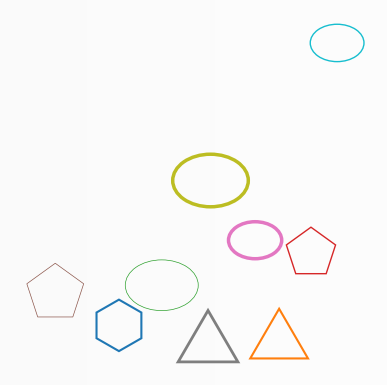[{"shape": "hexagon", "thickness": 1.5, "radius": 0.33, "center": [0.307, 0.155]}, {"shape": "triangle", "thickness": 1.5, "radius": 0.43, "center": [0.72, 0.112]}, {"shape": "oval", "thickness": 0.5, "radius": 0.47, "center": [0.417, 0.259]}, {"shape": "pentagon", "thickness": 1, "radius": 0.33, "center": [0.802, 0.343]}, {"shape": "pentagon", "thickness": 0.5, "radius": 0.39, "center": [0.143, 0.239]}, {"shape": "oval", "thickness": 2.5, "radius": 0.34, "center": [0.658, 0.376]}, {"shape": "triangle", "thickness": 2, "radius": 0.44, "center": [0.537, 0.105]}, {"shape": "oval", "thickness": 2.5, "radius": 0.49, "center": [0.543, 0.531]}, {"shape": "oval", "thickness": 1, "radius": 0.35, "center": [0.87, 0.888]}]